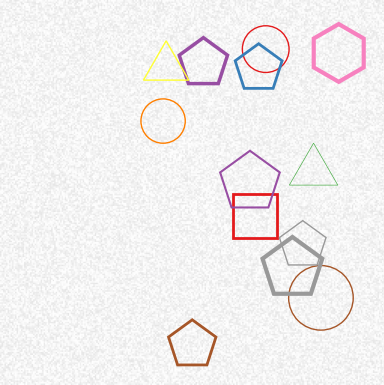[{"shape": "square", "thickness": 2, "radius": 0.29, "center": [0.662, 0.439]}, {"shape": "circle", "thickness": 1, "radius": 0.3, "center": [0.69, 0.872]}, {"shape": "pentagon", "thickness": 2, "radius": 0.32, "center": [0.672, 0.822]}, {"shape": "triangle", "thickness": 0.5, "radius": 0.36, "center": [0.814, 0.556]}, {"shape": "pentagon", "thickness": 2.5, "radius": 0.33, "center": [0.528, 0.836]}, {"shape": "pentagon", "thickness": 1.5, "radius": 0.41, "center": [0.649, 0.527]}, {"shape": "circle", "thickness": 1, "radius": 0.29, "center": [0.424, 0.686]}, {"shape": "triangle", "thickness": 1, "radius": 0.34, "center": [0.432, 0.826]}, {"shape": "circle", "thickness": 1, "radius": 0.42, "center": [0.834, 0.226]}, {"shape": "pentagon", "thickness": 2, "radius": 0.32, "center": [0.499, 0.105]}, {"shape": "hexagon", "thickness": 3, "radius": 0.37, "center": [0.88, 0.862]}, {"shape": "pentagon", "thickness": 3, "radius": 0.41, "center": [0.76, 0.303]}, {"shape": "pentagon", "thickness": 1, "radius": 0.32, "center": [0.786, 0.363]}]